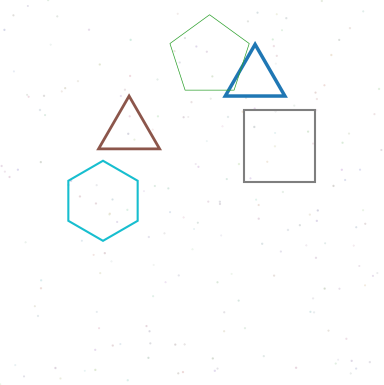[{"shape": "triangle", "thickness": 2.5, "radius": 0.45, "center": [0.663, 0.795]}, {"shape": "pentagon", "thickness": 0.5, "radius": 0.54, "center": [0.544, 0.853]}, {"shape": "triangle", "thickness": 2, "radius": 0.46, "center": [0.335, 0.659]}, {"shape": "square", "thickness": 1.5, "radius": 0.46, "center": [0.726, 0.621]}, {"shape": "hexagon", "thickness": 1.5, "radius": 0.52, "center": [0.268, 0.478]}]